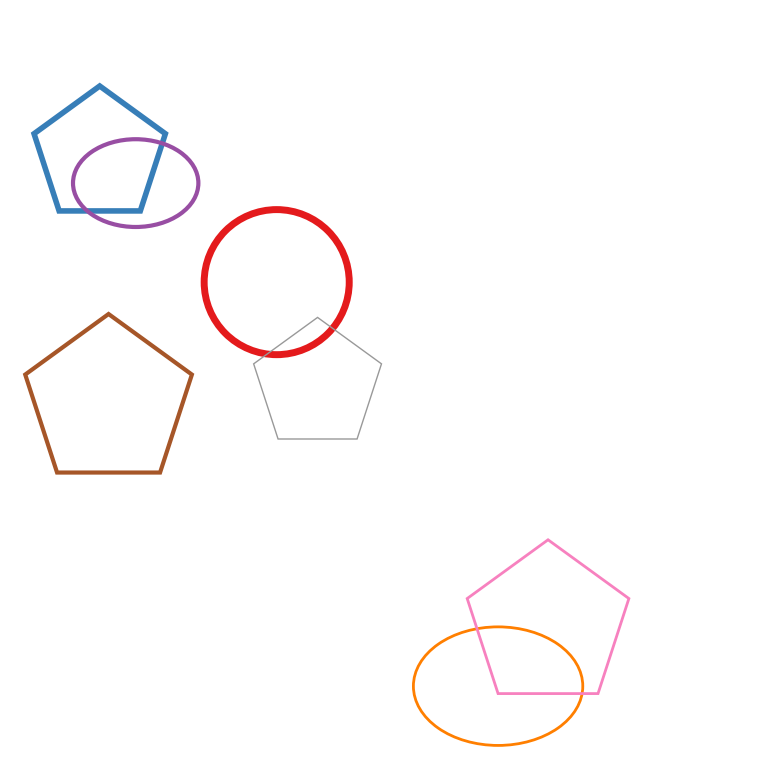[{"shape": "circle", "thickness": 2.5, "radius": 0.47, "center": [0.359, 0.634]}, {"shape": "pentagon", "thickness": 2, "radius": 0.45, "center": [0.13, 0.799]}, {"shape": "oval", "thickness": 1.5, "radius": 0.41, "center": [0.176, 0.762]}, {"shape": "oval", "thickness": 1, "radius": 0.55, "center": [0.647, 0.109]}, {"shape": "pentagon", "thickness": 1.5, "radius": 0.57, "center": [0.141, 0.478]}, {"shape": "pentagon", "thickness": 1, "radius": 0.55, "center": [0.712, 0.189]}, {"shape": "pentagon", "thickness": 0.5, "radius": 0.44, "center": [0.412, 0.5]}]